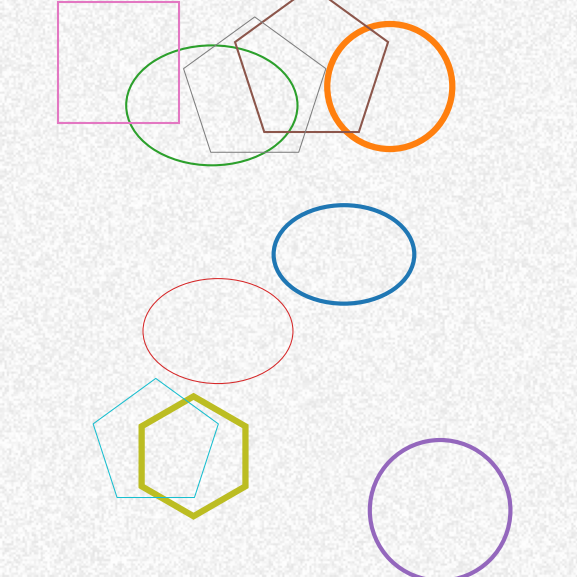[{"shape": "oval", "thickness": 2, "radius": 0.61, "center": [0.596, 0.559]}, {"shape": "circle", "thickness": 3, "radius": 0.54, "center": [0.675, 0.849]}, {"shape": "oval", "thickness": 1, "radius": 0.74, "center": [0.367, 0.817]}, {"shape": "oval", "thickness": 0.5, "radius": 0.65, "center": [0.377, 0.426]}, {"shape": "circle", "thickness": 2, "radius": 0.61, "center": [0.762, 0.115]}, {"shape": "pentagon", "thickness": 1, "radius": 0.7, "center": [0.539, 0.883]}, {"shape": "square", "thickness": 1, "radius": 0.53, "center": [0.205, 0.891]}, {"shape": "pentagon", "thickness": 0.5, "radius": 0.65, "center": [0.441, 0.84]}, {"shape": "hexagon", "thickness": 3, "radius": 0.52, "center": [0.335, 0.209]}, {"shape": "pentagon", "thickness": 0.5, "radius": 0.57, "center": [0.27, 0.23]}]